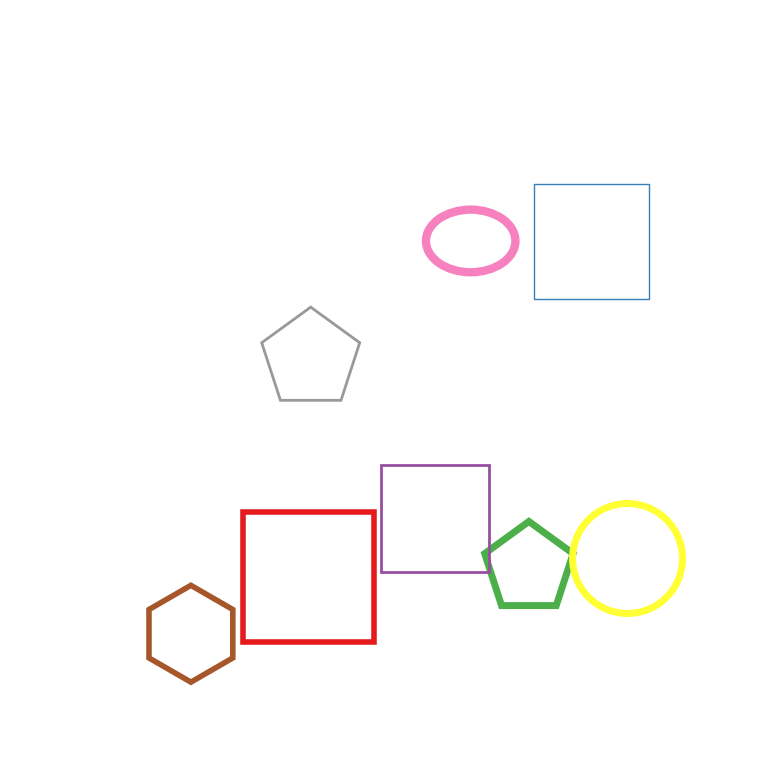[{"shape": "square", "thickness": 2, "radius": 0.42, "center": [0.401, 0.25]}, {"shape": "square", "thickness": 0.5, "radius": 0.37, "center": [0.768, 0.686]}, {"shape": "pentagon", "thickness": 2.5, "radius": 0.3, "center": [0.687, 0.262]}, {"shape": "square", "thickness": 1, "radius": 0.35, "center": [0.565, 0.327]}, {"shape": "circle", "thickness": 2.5, "radius": 0.36, "center": [0.815, 0.275]}, {"shape": "hexagon", "thickness": 2, "radius": 0.31, "center": [0.248, 0.177]}, {"shape": "oval", "thickness": 3, "radius": 0.29, "center": [0.611, 0.687]}, {"shape": "pentagon", "thickness": 1, "radius": 0.33, "center": [0.404, 0.534]}]